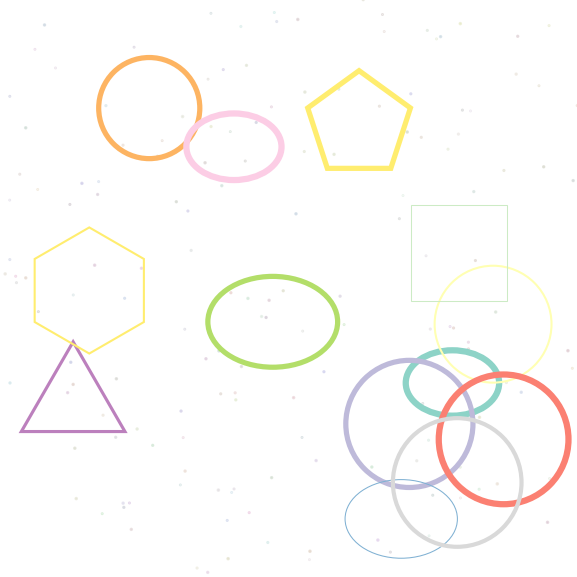[{"shape": "oval", "thickness": 3, "radius": 0.4, "center": [0.783, 0.336]}, {"shape": "circle", "thickness": 1, "radius": 0.51, "center": [0.854, 0.438]}, {"shape": "circle", "thickness": 2.5, "radius": 0.55, "center": [0.709, 0.265]}, {"shape": "circle", "thickness": 3, "radius": 0.56, "center": [0.872, 0.238]}, {"shape": "oval", "thickness": 0.5, "radius": 0.49, "center": [0.695, 0.101]}, {"shape": "circle", "thickness": 2.5, "radius": 0.44, "center": [0.258, 0.812]}, {"shape": "oval", "thickness": 2.5, "radius": 0.56, "center": [0.472, 0.442]}, {"shape": "oval", "thickness": 3, "radius": 0.41, "center": [0.405, 0.745]}, {"shape": "circle", "thickness": 2, "radius": 0.56, "center": [0.792, 0.164]}, {"shape": "triangle", "thickness": 1.5, "radius": 0.52, "center": [0.127, 0.304]}, {"shape": "square", "thickness": 0.5, "radius": 0.41, "center": [0.795, 0.56]}, {"shape": "pentagon", "thickness": 2.5, "radius": 0.47, "center": [0.622, 0.783]}, {"shape": "hexagon", "thickness": 1, "radius": 0.55, "center": [0.155, 0.496]}]